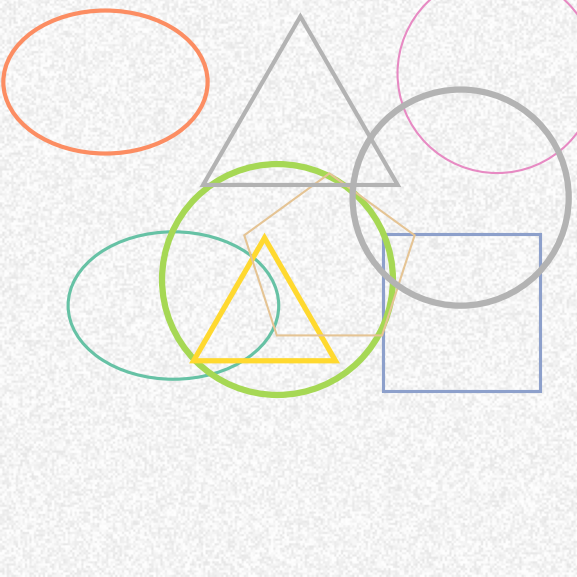[{"shape": "oval", "thickness": 1.5, "radius": 0.91, "center": [0.3, 0.47]}, {"shape": "oval", "thickness": 2, "radius": 0.88, "center": [0.183, 0.857]}, {"shape": "square", "thickness": 1.5, "radius": 0.68, "center": [0.799, 0.458]}, {"shape": "circle", "thickness": 1, "radius": 0.86, "center": [0.861, 0.872]}, {"shape": "circle", "thickness": 3, "radius": 1.0, "center": [0.48, 0.515]}, {"shape": "triangle", "thickness": 2.5, "radius": 0.71, "center": [0.458, 0.445]}, {"shape": "pentagon", "thickness": 1, "radius": 0.78, "center": [0.57, 0.544]}, {"shape": "triangle", "thickness": 2, "radius": 0.97, "center": [0.52, 0.776]}, {"shape": "circle", "thickness": 3, "radius": 0.94, "center": [0.798, 0.657]}]